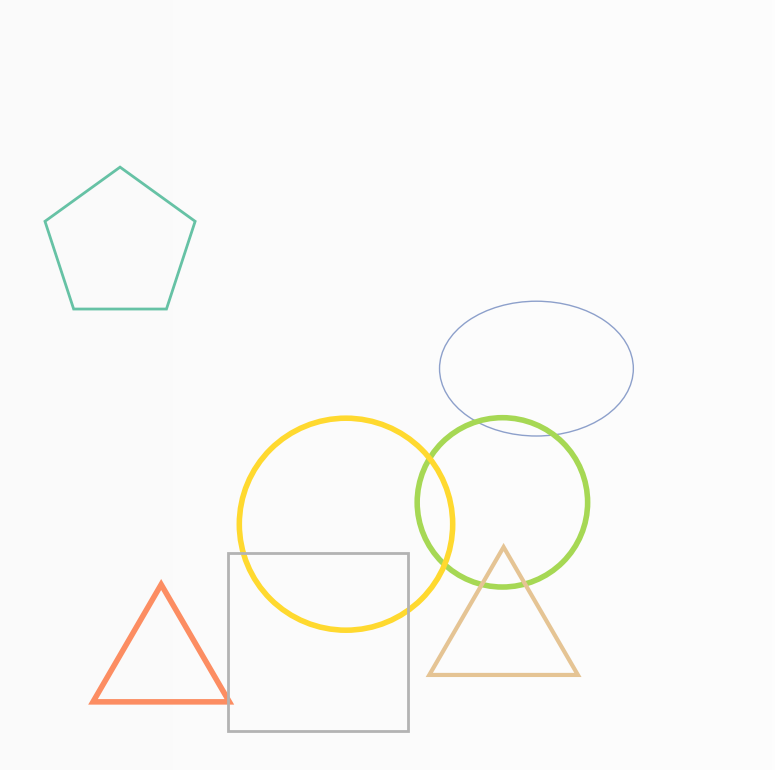[{"shape": "pentagon", "thickness": 1, "radius": 0.51, "center": [0.155, 0.681]}, {"shape": "triangle", "thickness": 2, "radius": 0.51, "center": [0.208, 0.139]}, {"shape": "oval", "thickness": 0.5, "radius": 0.63, "center": [0.692, 0.521]}, {"shape": "circle", "thickness": 2, "radius": 0.55, "center": [0.648, 0.348]}, {"shape": "circle", "thickness": 2, "radius": 0.69, "center": [0.446, 0.319]}, {"shape": "triangle", "thickness": 1.5, "radius": 0.55, "center": [0.65, 0.179]}, {"shape": "square", "thickness": 1, "radius": 0.58, "center": [0.41, 0.166]}]